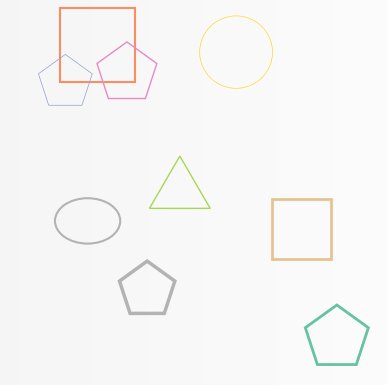[{"shape": "pentagon", "thickness": 2, "radius": 0.43, "center": [0.869, 0.122]}, {"shape": "square", "thickness": 1.5, "radius": 0.48, "center": [0.252, 0.883]}, {"shape": "pentagon", "thickness": 0.5, "radius": 0.37, "center": [0.169, 0.786]}, {"shape": "pentagon", "thickness": 1, "radius": 0.41, "center": [0.328, 0.81]}, {"shape": "triangle", "thickness": 1, "radius": 0.45, "center": [0.464, 0.504]}, {"shape": "circle", "thickness": 0.5, "radius": 0.47, "center": [0.609, 0.865]}, {"shape": "square", "thickness": 2, "radius": 0.38, "center": [0.778, 0.405]}, {"shape": "pentagon", "thickness": 2.5, "radius": 0.38, "center": [0.38, 0.247]}, {"shape": "oval", "thickness": 1.5, "radius": 0.42, "center": [0.226, 0.426]}]